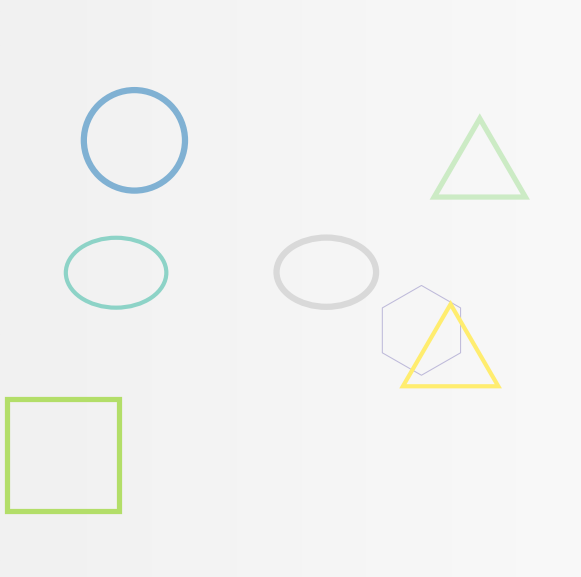[{"shape": "oval", "thickness": 2, "radius": 0.43, "center": [0.2, 0.527]}, {"shape": "hexagon", "thickness": 0.5, "radius": 0.39, "center": [0.725, 0.427]}, {"shape": "circle", "thickness": 3, "radius": 0.44, "center": [0.231, 0.756]}, {"shape": "square", "thickness": 2.5, "radius": 0.48, "center": [0.108, 0.21]}, {"shape": "oval", "thickness": 3, "radius": 0.43, "center": [0.561, 0.528]}, {"shape": "triangle", "thickness": 2.5, "radius": 0.45, "center": [0.825, 0.703]}, {"shape": "triangle", "thickness": 2, "radius": 0.47, "center": [0.775, 0.378]}]